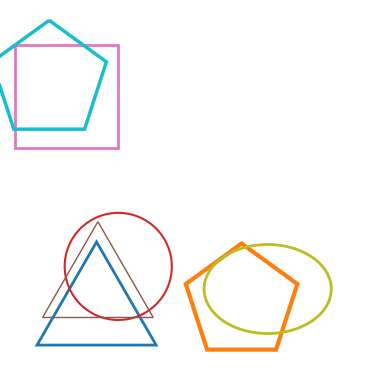[{"shape": "triangle", "thickness": 2, "radius": 0.89, "center": [0.251, 0.193]}, {"shape": "pentagon", "thickness": 3, "radius": 0.76, "center": [0.627, 0.215]}, {"shape": "circle", "thickness": 1.5, "radius": 0.7, "center": [0.307, 0.308]}, {"shape": "triangle", "thickness": 1, "radius": 0.83, "center": [0.254, 0.258]}, {"shape": "square", "thickness": 2, "radius": 0.67, "center": [0.173, 0.749]}, {"shape": "oval", "thickness": 2, "radius": 0.83, "center": [0.695, 0.249]}, {"shape": "pentagon", "thickness": 2.5, "radius": 0.78, "center": [0.128, 0.791]}]